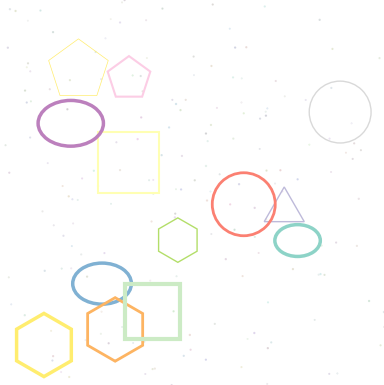[{"shape": "oval", "thickness": 2.5, "radius": 0.3, "center": [0.773, 0.375]}, {"shape": "square", "thickness": 1.5, "radius": 0.4, "center": [0.334, 0.578]}, {"shape": "triangle", "thickness": 1, "radius": 0.3, "center": [0.738, 0.454]}, {"shape": "circle", "thickness": 2, "radius": 0.41, "center": [0.633, 0.469]}, {"shape": "oval", "thickness": 2.5, "radius": 0.38, "center": [0.265, 0.263]}, {"shape": "hexagon", "thickness": 2, "radius": 0.41, "center": [0.299, 0.144]}, {"shape": "hexagon", "thickness": 1, "radius": 0.29, "center": [0.462, 0.376]}, {"shape": "pentagon", "thickness": 1.5, "radius": 0.29, "center": [0.335, 0.796]}, {"shape": "circle", "thickness": 1, "radius": 0.4, "center": [0.884, 0.709]}, {"shape": "oval", "thickness": 2.5, "radius": 0.42, "center": [0.184, 0.68]}, {"shape": "square", "thickness": 3, "radius": 0.36, "center": [0.396, 0.192]}, {"shape": "hexagon", "thickness": 2.5, "radius": 0.41, "center": [0.114, 0.104]}, {"shape": "pentagon", "thickness": 0.5, "radius": 0.41, "center": [0.204, 0.818]}]